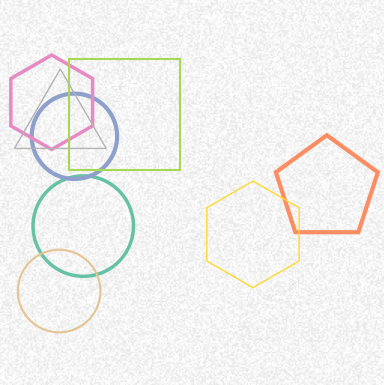[{"shape": "circle", "thickness": 2.5, "radius": 0.65, "center": [0.216, 0.413]}, {"shape": "pentagon", "thickness": 3, "radius": 0.7, "center": [0.849, 0.509]}, {"shape": "circle", "thickness": 3, "radius": 0.55, "center": [0.193, 0.646]}, {"shape": "hexagon", "thickness": 2.5, "radius": 0.61, "center": [0.134, 0.734]}, {"shape": "square", "thickness": 1.5, "radius": 0.72, "center": [0.323, 0.703]}, {"shape": "hexagon", "thickness": 1, "radius": 0.69, "center": [0.657, 0.391]}, {"shape": "circle", "thickness": 1.5, "radius": 0.54, "center": [0.154, 0.244]}, {"shape": "triangle", "thickness": 1, "radius": 0.69, "center": [0.157, 0.683]}]